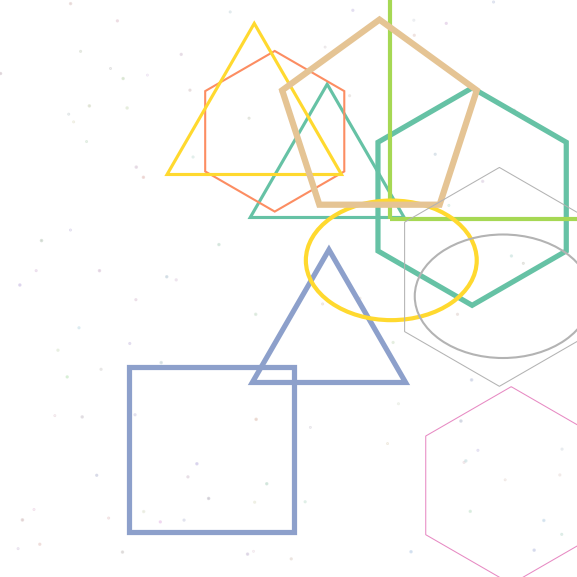[{"shape": "triangle", "thickness": 1.5, "radius": 0.77, "center": [0.567, 0.699]}, {"shape": "hexagon", "thickness": 2.5, "radius": 0.94, "center": [0.818, 0.659]}, {"shape": "hexagon", "thickness": 1, "radius": 0.7, "center": [0.476, 0.772]}, {"shape": "triangle", "thickness": 2.5, "radius": 0.77, "center": [0.57, 0.413]}, {"shape": "square", "thickness": 2.5, "radius": 0.72, "center": [0.366, 0.221]}, {"shape": "hexagon", "thickness": 0.5, "radius": 0.85, "center": [0.885, 0.159]}, {"shape": "square", "thickness": 2, "radius": 0.96, "center": [0.868, 0.812]}, {"shape": "triangle", "thickness": 1.5, "radius": 0.87, "center": [0.44, 0.784]}, {"shape": "oval", "thickness": 2, "radius": 0.74, "center": [0.678, 0.548]}, {"shape": "pentagon", "thickness": 3, "radius": 0.89, "center": [0.657, 0.788]}, {"shape": "oval", "thickness": 1, "radius": 0.76, "center": [0.871, 0.486]}, {"shape": "hexagon", "thickness": 0.5, "radius": 0.95, "center": [0.865, 0.52]}]